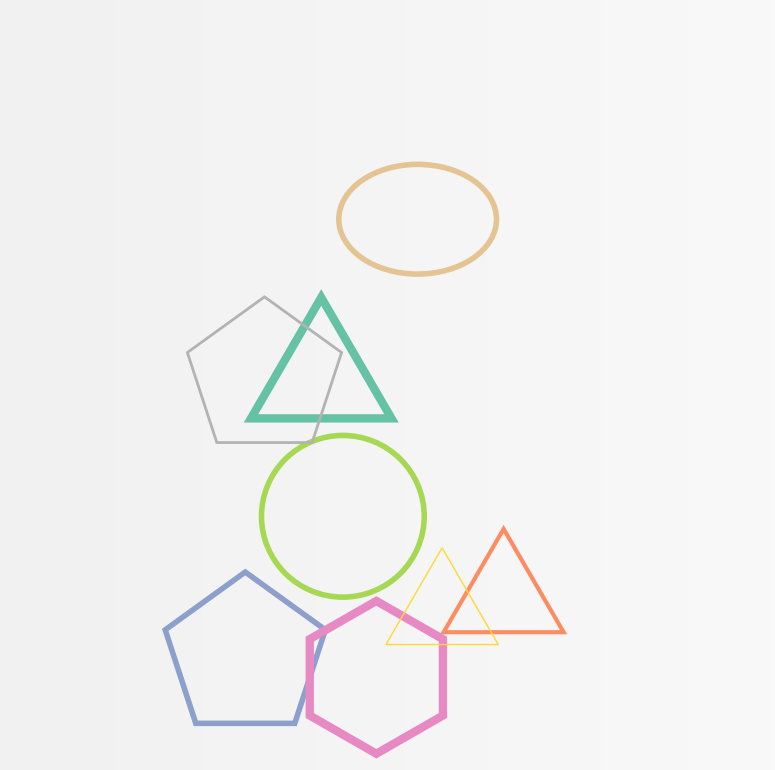[{"shape": "triangle", "thickness": 3, "radius": 0.52, "center": [0.414, 0.509]}, {"shape": "triangle", "thickness": 1.5, "radius": 0.45, "center": [0.65, 0.224]}, {"shape": "pentagon", "thickness": 2, "radius": 0.54, "center": [0.316, 0.148]}, {"shape": "hexagon", "thickness": 3, "radius": 0.5, "center": [0.486, 0.12]}, {"shape": "circle", "thickness": 2, "radius": 0.52, "center": [0.442, 0.33]}, {"shape": "triangle", "thickness": 0.5, "radius": 0.42, "center": [0.57, 0.205]}, {"shape": "oval", "thickness": 2, "radius": 0.51, "center": [0.539, 0.715]}, {"shape": "pentagon", "thickness": 1, "radius": 0.52, "center": [0.341, 0.51]}]